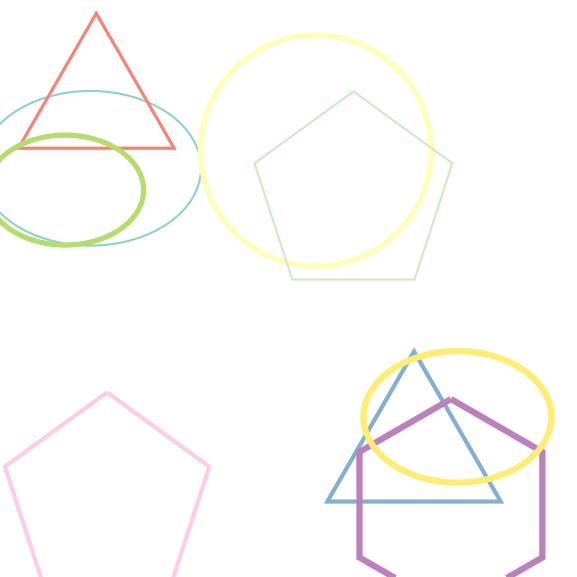[{"shape": "oval", "thickness": 1, "radius": 0.96, "center": [0.157, 0.708]}, {"shape": "circle", "thickness": 2.5, "radius": 1.0, "center": [0.547, 0.738]}, {"shape": "triangle", "thickness": 1.5, "radius": 0.78, "center": [0.167, 0.82]}, {"shape": "triangle", "thickness": 2, "radius": 0.87, "center": [0.717, 0.217]}, {"shape": "oval", "thickness": 2.5, "radius": 0.68, "center": [0.113, 0.67]}, {"shape": "pentagon", "thickness": 2, "radius": 0.93, "center": [0.186, 0.134]}, {"shape": "hexagon", "thickness": 3, "radius": 0.91, "center": [0.781, 0.125]}, {"shape": "pentagon", "thickness": 1, "radius": 0.9, "center": [0.612, 0.661]}, {"shape": "oval", "thickness": 3, "radius": 0.81, "center": [0.792, 0.277]}]